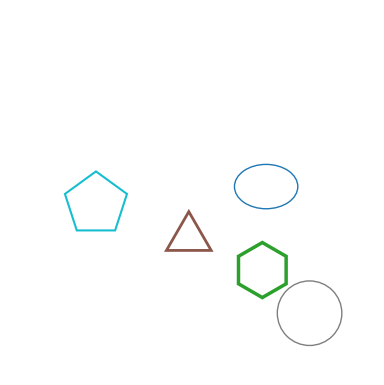[{"shape": "oval", "thickness": 1, "radius": 0.41, "center": [0.691, 0.515]}, {"shape": "hexagon", "thickness": 2.5, "radius": 0.36, "center": [0.681, 0.299]}, {"shape": "triangle", "thickness": 2, "radius": 0.34, "center": [0.49, 0.383]}, {"shape": "circle", "thickness": 1, "radius": 0.42, "center": [0.804, 0.186]}, {"shape": "pentagon", "thickness": 1.5, "radius": 0.42, "center": [0.249, 0.47]}]